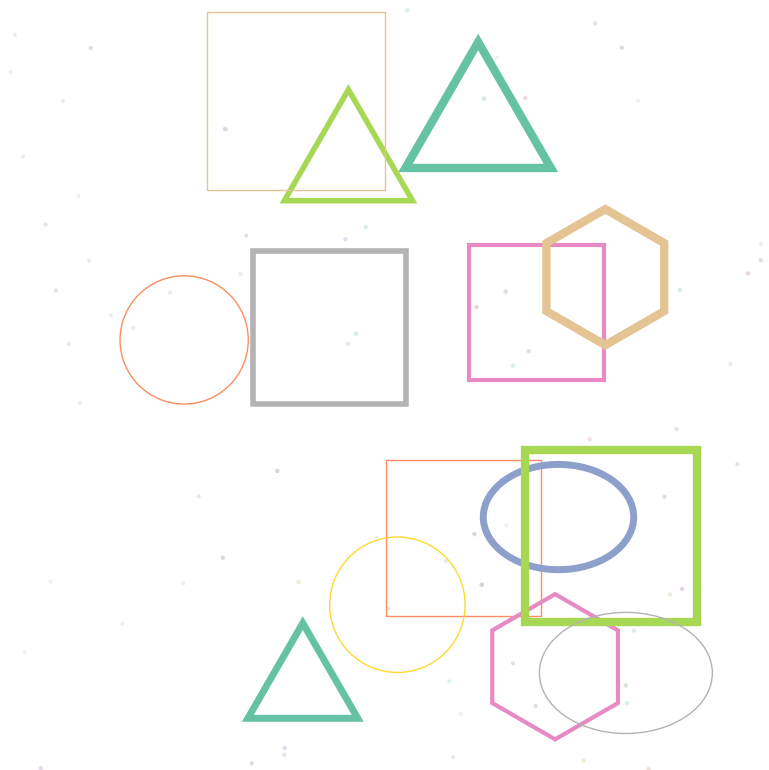[{"shape": "triangle", "thickness": 2.5, "radius": 0.41, "center": [0.393, 0.108]}, {"shape": "triangle", "thickness": 3, "radius": 0.55, "center": [0.621, 0.836]}, {"shape": "circle", "thickness": 0.5, "radius": 0.42, "center": [0.239, 0.559]}, {"shape": "square", "thickness": 0.5, "radius": 0.51, "center": [0.602, 0.301]}, {"shape": "oval", "thickness": 2.5, "radius": 0.49, "center": [0.725, 0.328]}, {"shape": "hexagon", "thickness": 1.5, "radius": 0.47, "center": [0.721, 0.134]}, {"shape": "square", "thickness": 1.5, "radius": 0.44, "center": [0.696, 0.594]}, {"shape": "triangle", "thickness": 2, "radius": 0.48, "center": [0.452, 0.787]}, {"shape": "square", "thickness": 3, "radius": 0.56, "center": [0.794, 0.305]}, {"shape": "circle", "thickness": 0.5, "radius": 0.44, "center": [0.516, 0.215]}, {"shape": "hexagon", "thickness": 3, "radius": 0.44, "center": [0.786, 0.64]}, {"shape": "square", "thickness": 0.5, "radius": 0.58, "center": [0.384, 0.869]}, {"shape": "square", "thickness": 2, "radius": 0.5, "center": [0.428, 0.574]}, {"shape": "oval", "thickness": 0.5, "radius": 0.56, "center": [0.813, 0.126]}]